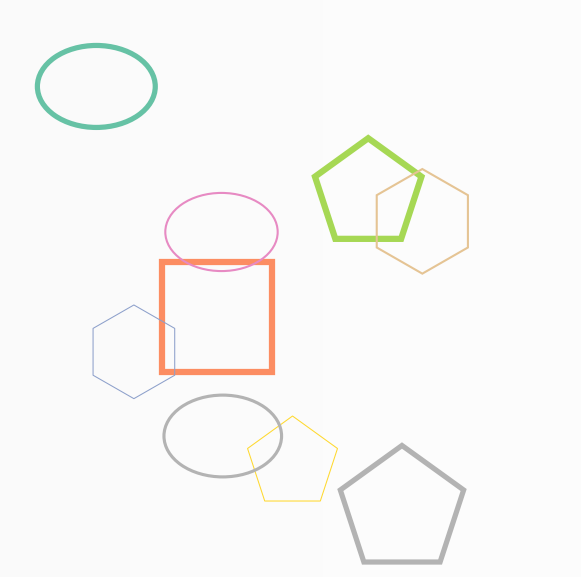[{"shape": "oval", "thickness": 2.5, "radius": 0.51, "center": [0.166, 0.849]}, {"shape": "square", "thickness": 3, "radius": 0.47, "center": [0.374, 0.45]}, {"shape": "hexagon", "thickness": 0.5, "radius": 0.41, "center": [0.23, 0.39]}, {"shape": "oval", "thickness": 1, "radius": 0.48, "center": [0.381, 0.597]}, {"shape": "pentagon", "thickness": 3, "radius": 0.48, "center": [0.633, 0.663]}, {"shape": "pentagon", "thickness": 0.5, "radius": 0.41, "center": [0.503, 0.197]}, {"shape": "hexagon", "thickness": 1, "radius": 0.45, "center": [0.727, 0.616]}, {"shape": "oval", "thickness": 1.5, "radius": 0.51, "center": [0.383, 0.244]}, {"shape": "pentagon", "thickness": 2.5, "radius": 0.56, "center": [0.692, 0.116]}]